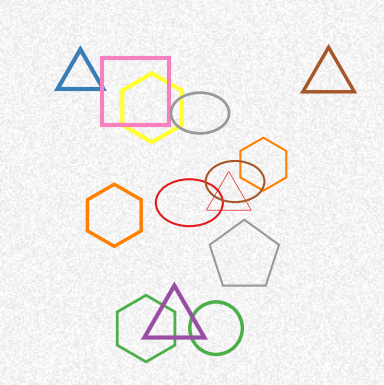[{"shape": "oval", "thickness": 1.5, "radius": 0.44, "center": [0.492, 0.473]}, {"shape": "triangle", "thickness": 0.5, "radius": 0.34, "center": [0.594, 0.488]}, {"shape": "triangle", "thickness": 3, "radius": 0.34, "center": [0.209, 0.803]}, {"shape": "hexagon", "thickness": 2, "radius": 0.43, "center": [0.379, 0.147]}, {"shape": "circle", "thickness": 2.5, "radius": 0.34, "center": [0.561, 0.148]}, {"shape": "triangle", "thickness": 3, "radius": 0.45, "center": [0.453, 0.168]}, {"shape": "hexagon", "thickness": 1.5, "radius": 0.34, "center": [0.684, 0.574]}, {"shape": "hexagon", "thickness": 2.5, "radius": 0.4, "center": [0.297, 0.441]}, {"shape": "hexagon", "thickness": 3, "radius": 0.45, "center": [0.395, 0.72]}, {"shape": "triangle", "thickness": 2.5, "radius": 0.39, "center": [0.853, 0.8]}, {"shape": "oval", "thickness": 1.5, "radius": 0.38, "center": [0.611, 0.528]}, {"shape": "square", "thickness": 3, "radius": 0.44, "center": [0.351, 0.763]}, {"shape": "pentagon", "thickness": 1.5, "radius": 0.47, "center": [0.635, 0.335]}, {"shape": "oval", "thickness": 2, "radius": 0.38, "center": [0.519, 0.706]}]